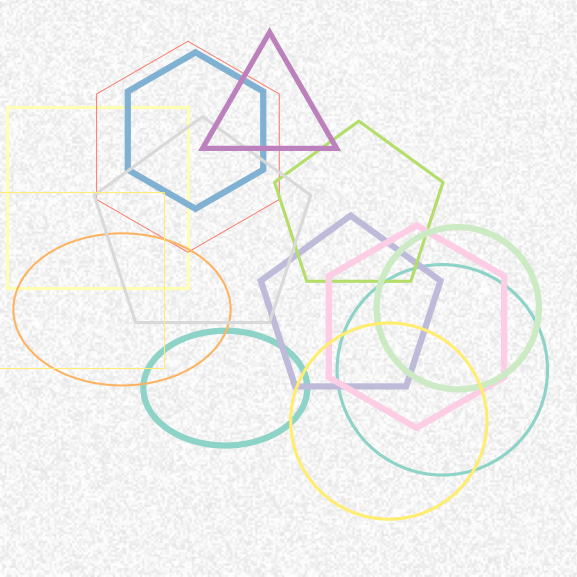[{"shape": "circle", "thickness": 1.5, "radius": 0.91, "center": [0.766, 0.359]}, {"shape": "oval", "thickness": 3, "radius": 0.71, "center": [0.39, 0.327]}, {"shape": "square", "thickness": 1.5, "radius": 0.78, "center": [0.169, 0.657]}, {"shape": "pentagon", "thickness": 3, "radius": 0.82, "center": [0.607, 0.462]}, {"shape": "hexagon", "thickness": 0.5, "radius": 0.91, "center": [0.325, 0.745]}, {"shape": "hexagon", "thickness": 3, "radius": 0.68, "center": [0.339, 0.773]}, {"shape": "oval", "thickness": 1, "radius": 0.94, "center": [0.211, 0.463]}, {"shape": "pentagon", "thickness": 1.5, "radius": 0.77, "center": [0.621, 0.636]}, {"shape": "hexagon", "thickness": 3, "radius": 0.88, "center": [0.721, 0.433]}, {"shape": "pentagon", "thickness": 1.5, "radius": 0.99, "center": [0.351, 0.6]}, {"shape": "triangle", "thickness": 2.5, "radius": 0.67, "center": [0.467, 0.809]}, {"shape": "circle", "thickness": 3, "radius": 0.7, "center": [0.793, 0.465]}, {"shape": "square", "thickness": 0.5, "radius": 0.76, "center": [0.131, 0.514]}, {"shape": "circle", "thickness": 1.5, "radius": 0.85, "center": [0.673, 0.27]}]